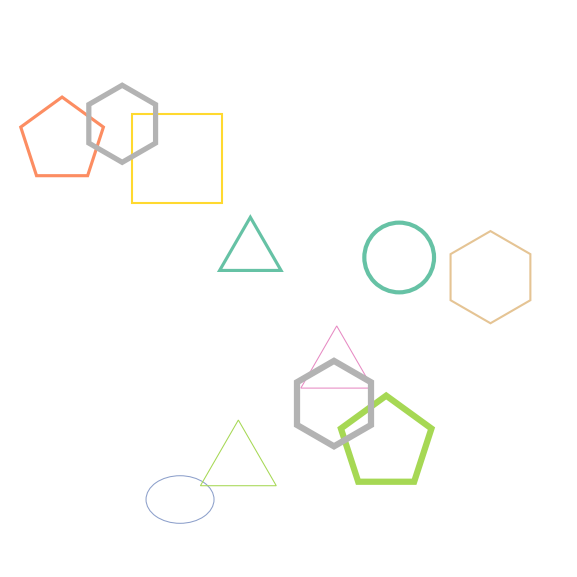[{"shape": "triangle", "thickness": 1.5, "radius": 0.31, "center": [0.433, 0.562]}, {"shape": "circle", "thickness": 2, "radius": 0.3, "center": [0.691, 0.553]}, {"shape": "pentagon", "thickness": 1.5, "radius": 0.38, "center": [0.107, 0.756]}, {"shape": "oval", "thickness": 0.5, "radius": 0.29, "center": [0.312, 0.134]}, {"shape": "triangle", "thickness": 0.5, "radius": 0.36, "center": [0.583, 0.363]}, {"shape": "pentagon", "thickness": 3, "radius": 0.41, "center": [0.669, 0.232]}, {"shape": "triangle", "thickness": 0.5, "radius": 0.38, "center": [0.413, 0.196]}, {"shape": "square", "thickness": 1, "radius": 0.39, "center": [0.306, 0.725]}, {"shape": "hexagon", "thickness": 1, "radius": 0.4, "center": [0.849, 0.519]}, {"shape": "hexagon", "thickness": 3, "radius": 0.37, "center": [0.578, 0.3]}, {"shape": "hexagon", "thickness": 2.5, "radius": 0.33, "center": [0.212, 0.785]}]